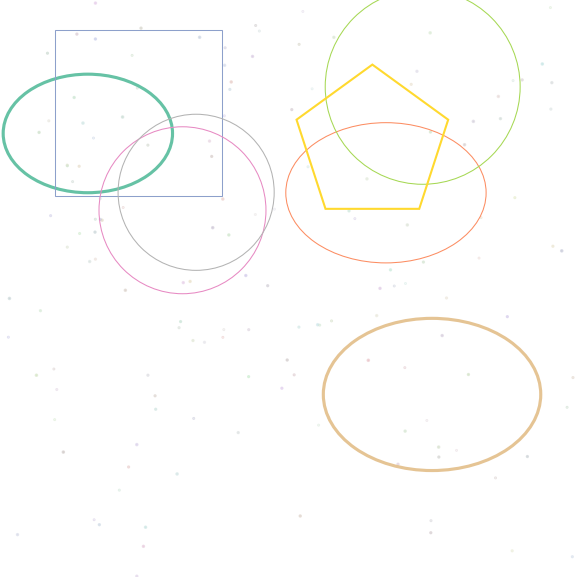[{"shape": "oval", "thickness": 1.5, "radius": 0.73, "center": [0.152, 0.768]}, {"shape": "oval", "thickness": 0.5, "radius": 0.87, "center": [0.668, 0.665]}, {"shape": "square", "thickness": 0.5, "radius": 0.72, "center": [0.24, 0.804]}, {"shape": "circle", "thickness": 0.5, "radius": 0.72, "center": [0.316, 0.635]}, {"shape": "circle", "thickness": 0.5, "radius": 0.84, "center": [0.732, 0.849]}, {"shape": "pentagon", "thickness": 1, "radius": 0.69, "center": [0.645, 0.749]}, {"shape": "oval", "thickness": 1.5, "radius": 0.94, "center": [0.748, 0.316]}, {"shape": "circle", "thickness": 0.5, "radius": 0.68, "center": [0.34, 0.666]}]